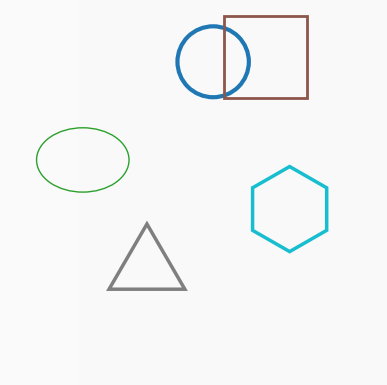[{"shape": "circle", "thickness": 3, "radius": 0.46, "center": [0.55, 0.84]}, {"shape": "oval", "thickness": 1, "radius": 0.6, "center": [0.214, 0.585]}, {"shape": "square", "thickness": 2, "radius": 0.53, "center": [0.685, 0.852]}, {"shape": "triangle", "thickness": 2.5, "radius": 0.56, "center": [0.379, 0.305]}, {"shape": "hexagon", "thickness": 2.5, "radius": 0.55, "center": [0.747, 0.457]}]